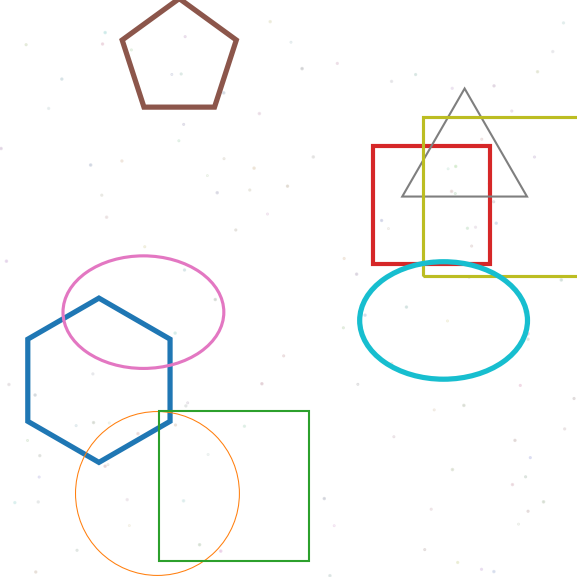[{"shape": "hexagon", "thickness": 2.5, "radius": 0.71, "center": [0.171, 0.341]}, {"shape": "circle", "thickness": 0.5, "radius": 0.71, "center": [0.273, 0.145]}, {"shape": "square", "thickness": 1, "radius": 0.65, "center": [0.405, 0.157]}, {"shape": "square", "thickness": 2, "radius": 0.51, "center": [0.747, 0.644]}, {"shape": "pentagon", "thickness": 2.5, "radius": 0.52, "center": [0.31, 0.898]}, {"shape": "oval", "thickness": 1.5, "radius": 0.7, "center": [0.248, 0.459]}, {"shape": "triangle", "thickness": 1, "radius": 0.62, "center": [0.805, 0.721]}, {"shape": "square", "thickness": 1.5, "radius": 0.69, "center": [0.871, 0.659]}, {"shape": "oval", "thickness": 2.5, "radius": 0.73, "center": [0.768, 0.444]}]